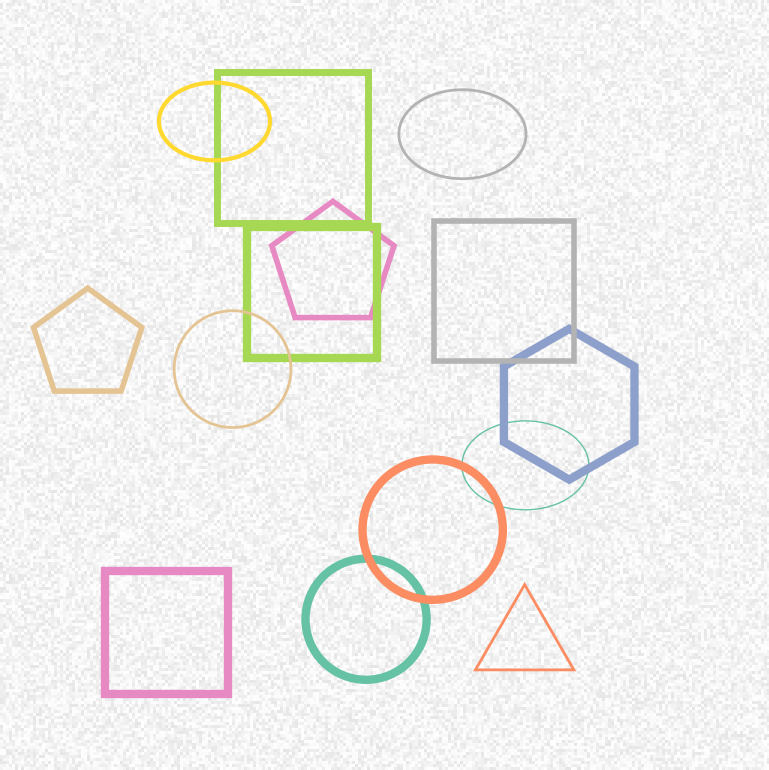[{"shape": "oval", "thickness": 0.5, "radius": 0.41, "center": [0.682, 0.396]}, {"shape": "circle", "thickness": 3, "radius": 0.39, "center": [0.475, 0.196]}, {"shape": "circle", "thickness": 3, "radius": 0.46, "center": [0.562, 0.312]}, {"shape": "triangle", "thickness": 1, "radius": 0.37, "center": [0.681, 0.167]}, {"shape": "hexagon", "thickness": 3, "radius": 0.49, "center": [0.739, 0.475]}, {"shape": "pentagon", "thickness": 2, "radius": 0.42, "center": [0.432, 0.655]}, {"shape": "square", "thickness": 3, "radius": 0.4, "center": [0.216, 0.179]}, {"shape": "square", "thickness": 3, "radius": 0.42, "center": [0.405, 0.62]}, {"shape": "square", "thickness": 2.5, "radius": 0.49, "center": [0.38, 0.808]}, {"shape": "oval", "thickness": 1.5, "radius": 0.36, "center": [0.279, 0.842]}, {"shape": "circle", "thickness": 1, "radius": 0.38, "center": [0.302, 0.521]}, {"shape": "pentagon", "thickness": 2, "radius": 0.37, "center": [0.114, 0.552]}, {"shape": "square", "thickness": 2, "radius": 0.45, "center": [0.655, 0.623]}, {"shape": "oval", "thickness": 1, "radius": 0.41, "center": [0.601, 0.826]}]